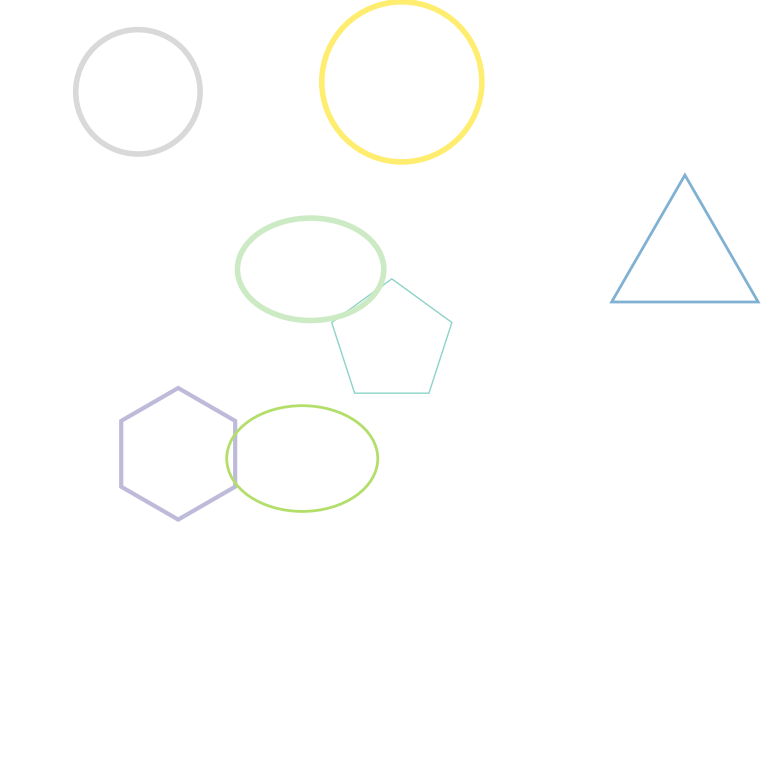[{"shape": "pentagon", "thickness": 0.5, "radius": 0.41, "center": [0.509, 0.556]}, {"shape": "hexagon", "thickness": 1.5, "radius": 0.43, "center": [0.231, 0.411]}, {"shape": "triangle", "thickness": 1, "radius": 0.55, "center": [0.889, 0.663]}, {"shape": "oval", "thickness": 1, "radius": 0.49, "center": [0.393, 0.404]}, {"shape": "circle", "thickness": 2, "radius": 0.4, "center": [0.179, 0.881]}, {"shape": "oval", "thickness": 2, "radius": 0.48, "center": [0.403, 0.65]}, {"shape": "circle", "thickness": 2, "radius": 0.52, "center": [0.522, 0.894]}]